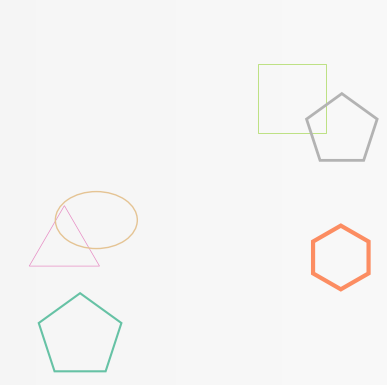[{"shape": "pentagon", "thickness": 1.5, "radius": 0.56, "center": [0.207, 0.126]}, {"shape": "hexagon", "thickness": 3, "radius": 0.41, "center": [0.88, 0.331]}, {"shape": "triangle", "thickness": 0.5, "radius": 0.52, "center": [0.166, 0.361]}, {"shape": "square", "thickness": 0.5, "radius": 0.44, "center": [0.753, 0.744]}, {"shape": "oval", "thickness": 1, "radius": 0.53, "center": [0.249, 0.428]}, {"shape": "pentagon", "thickness": 2, "radius": 0.48, "center": [0.882, 0.661]}]